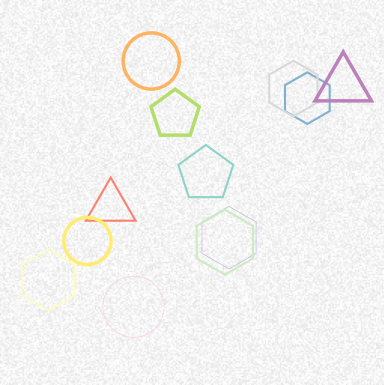[{"shape": "pentagon", "thickness": 1.5, "radius": 0.37, "center": [0.535, 0.549]}, {"shape": "hexagon", "thickness": 1, "radius": 0.4, "center": [0.126, 0.272]}, {"shape": "hexagon", "thickness": 0.5, "radius": 0.41, "center": [0.595, 0.383]}, {"shape": "triangle", "thickness": 1.5, "radius": 0.37, "center": [0.288, 0.464]}, {"shape": "hexagon", "thickness": 1.5, "radius": 0.34, "center": [0.798, 0.745]}, {"shape": "circle", "thickness": 2.5, "radius": 0.36, "center": [0.393, 0.842]}, {"shape": "pentagon", "thickness": 2.5, "radius": 0.33, "center": [0.455, 0.702]}, {"shape": "circle", "thickness": 0.5, "radius": 0.4, "center": [0.347, 0.203]}, {"shape": "hexagon", "thickness": 1.5, "radius": 0.36, "center": [0.762, 0.77]}, {"shape": "triangle", "thickness": 2.5, "radius": 0.42, "center": [0.891, 0.78]}, {"shape": "hexagon", "thickness": 1.5, "radius": 0.42, "center": [0.584, 0.371]}, {"shape": "circle", "thickness": 2.5, "radius": 0.31, "center": [0.227, 0.374]}]